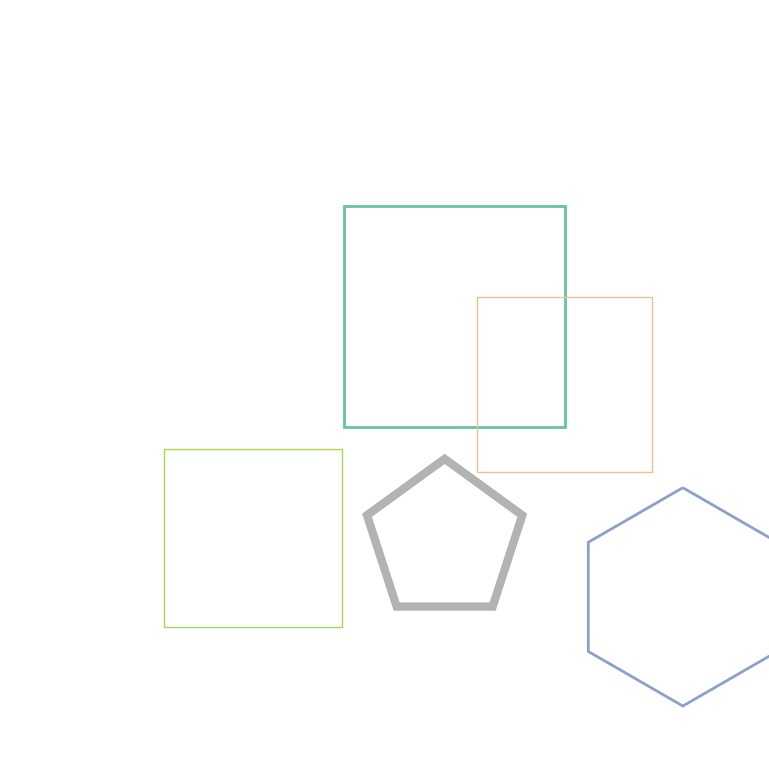[{"shape": "square", "thickness": 1, "radius": 0.72, "center": [0.59, 0.589]}, {"shape": "hexagon", "thickness": 1, "radius": 0.71, "center": [0.887, 0.225]}, {"shape": "square", "thickness": 0.5, "radius": 0.58, "center": [0.329, 0.301]}, {"shape": "square", "thickness": 0.5, "radius": 0.57, "center": [0.733, 0.5]}, {"shape": "pentagon", "thickness": 3, "radius": 0.53, "center": [0.577, 0.298]}]